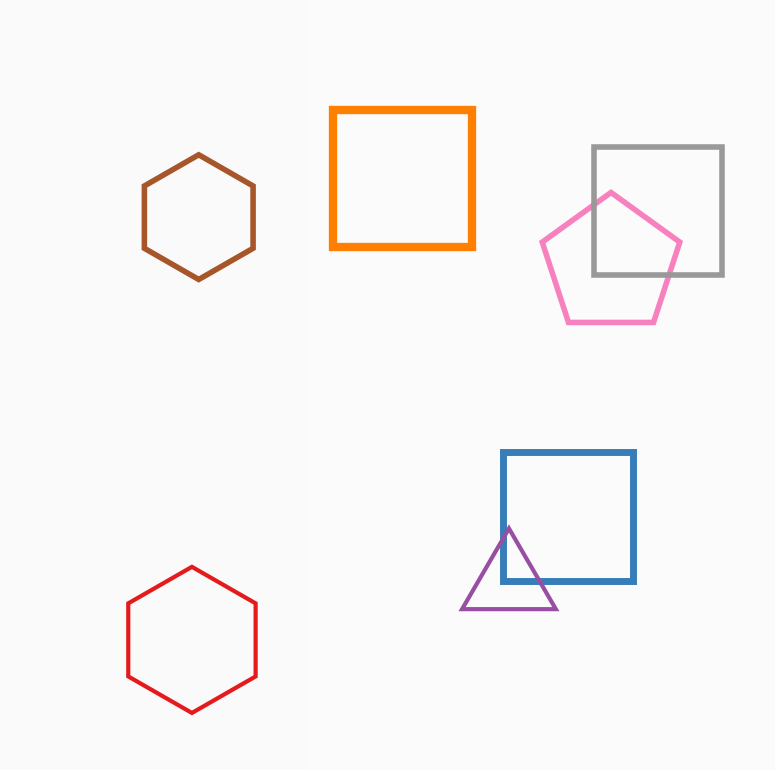[{"shape": "hexagon", "thickness": 1.5, "radius": 0.47, "center": [0.248, 0.169]}, {"shape": "square", "thickness": 2.5, "radius": 0.42, "center": [0.733, 0.329]}, {"shape": "triangle", "thickness": 1.5, "radius": 0.35, "center": [0.657, 0.244]}, {"shape": "square", "thickness": 3, "radius": 0.45, "center": [0.519, 0.768]}, {"shape": "hexagon", "thickness": 2, "radius": 0.4, "center": [0.256, 0.718]}, {"shape": "pentagon", "thickness": 2, "radius": 0.47, "center": [0.788, 0.657]}, {"shape": "square", "thickness": 2, "radius": 0.41, "center": [0.849, 0.726]}]